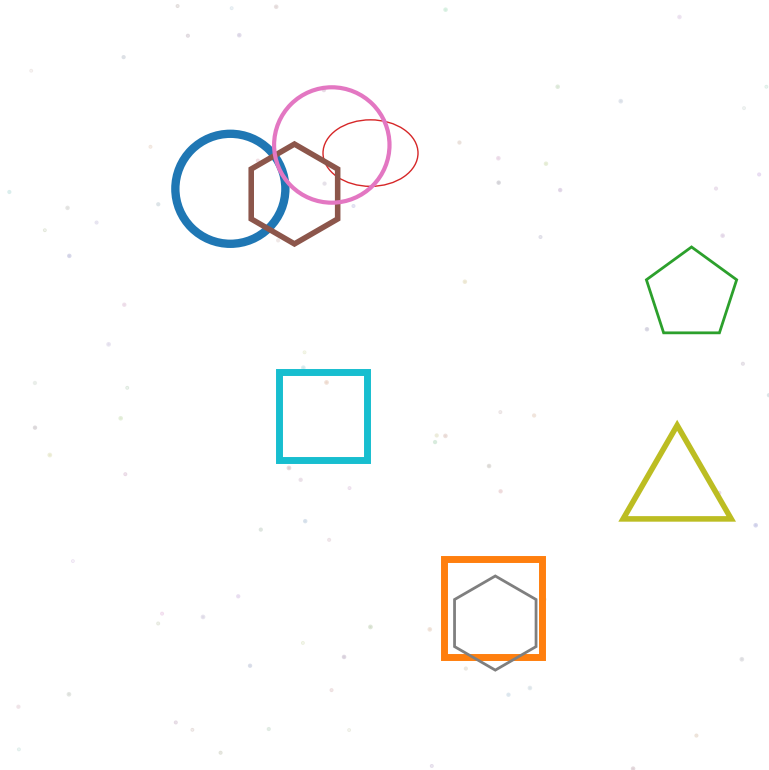[{"shape": "circle", "thickness": 3, "radius": 0.36, "center": [0.299, 0.755]}, {"shape": "square", "thickness": 2.5, "radius": 0.32, "center": [0.64, 0.211]}, {"shape": "pentagon", "thickness": 1, "radius": 0.31, "center": [0.898, 0.618]}, {"shape": "oval", "thickness": 0.5, "radius": 0.31, "center": [0.481, 0.801]}, {"shape": "hexagon", "thickness": 2, "radius": 0.32, "center": [0.382, 0.748]}, {"shape": "circle", "thickness": 1.5, "radius": 0.37, "center": [0.431, 0.812]}, {"shape": "hexagon", "thickness": 1, "radius": 0.31, "center": [0.643, 0.191]}, {"shape": "triangle", "thickness": 2, "radius": 0.41, "center": [0.879, 0.367]}, {"shape": "square", "thickness": 2.5, "radius": 0.29, "center": [0.42, 0.459]}]